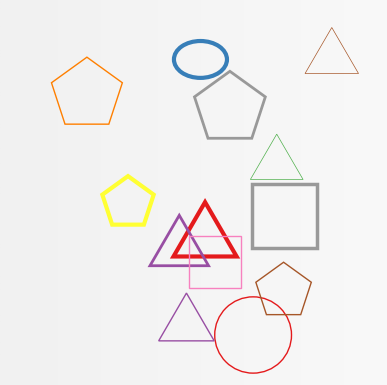[{"shape": "triangle", "thickness": 3, "radius": 0.47, "center": [0.529, 0.381]}, {"shape": "circle", "thickness": 1, "radius": 0.5, "center": [0.653, 0.13]}, {"shape": "oval", "thickness": 3, "radius": 0.34, "center": [0.517, 0.846]}, {"shape": "triangle", "thickness": 0.5, "radius": 0.39, "center": [0.714, 0.573]}, {"shape": "triangle", "thickness": 1, "radius": 0.41, "center": [0.481, 0.156]}, {"shape": "triangle", "thickness": 2, "radius": 0.44, "center": [0.463, 0.353]}, {"shape": "pentagon", "thickness": 1, "radius": 0.48, "center": [0.224, 0.755]}, {"shape": "pentagon", "thickness": 3, "radius": 0.35, "center": [0.33, 0.473]}, {"shape": "pentagon", "thickness": 1, "radius": 0.38, "center": [0.732, 0.244]}, {"shape": "triangle", "thickness": 0.5, "radius": 0.4, "center": [0.856, 0.849]}, {"shape": "square", "thickness": 1, "radius": 0.34, "center": [0.555, 0.32]}, {"shape": "square", "thickness": 2.5, "radius": 0.42, "center": [0.734, 0.439]}, {"shape": "pentagon", "thickness": 2, "radius": 0.48, "center": [0.593, 0.719]}]